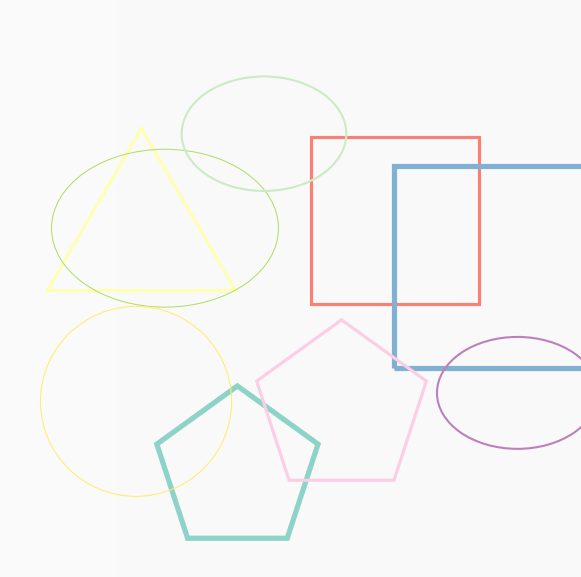[{"shape": "pentagon", "thickness": 2.5, "radius": 0.73, "center": [0.408, 0.185]}, {"shape": "triangle", "thickness": 1.5, "radius": 0.94, "center": [0.243, 0.59]}, {"shape": "square", "thickness": 1.5, "radius": 0.72, "center": [0.68, 0.617]}, {"shape": "square", "thickness": 2.5, "radius": 0.88, "center": [0.853, 0.537]}, {"shape": "oval", "thickness": 0.5, "radius": 0.98, "center": [0.284, 0.604]}, {"shape": "pentagon", "thickness": 1.5, "radius": 0.77, "center": [0.588, 0.292]}, {"shape": "oval", "thickness": 1, "radius": 0.69, "center": [0.89, 0.319]}, {"shape": "oval", "thickness": 1, "radius": 0.71, "center": [0.454, 0.768]}, {"shape": "circle", "thickness": 0.5, "radius": 0.82, "center": [0.234, 0.304]}]